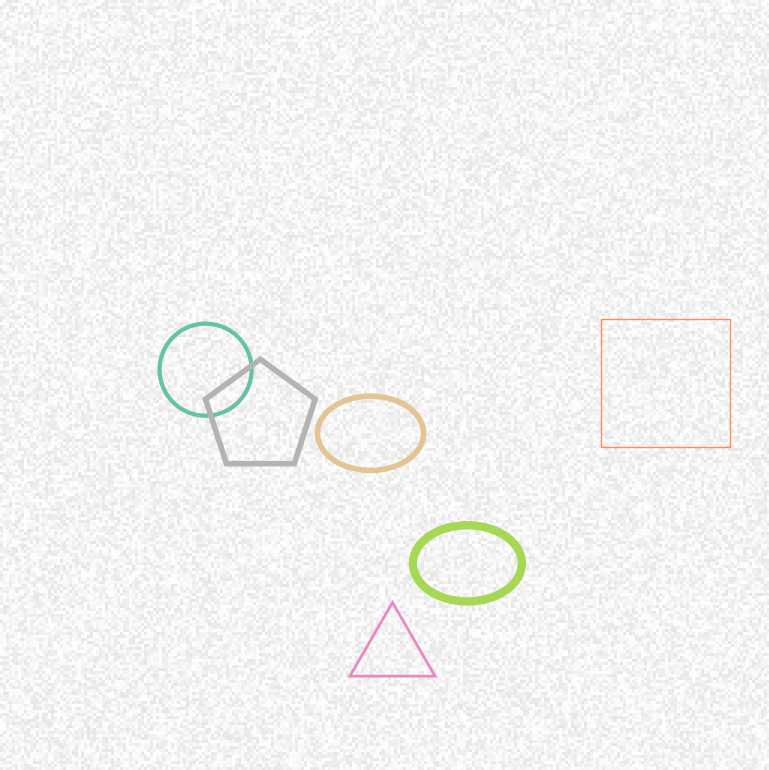[{"shape": "circle", "thickness": 1.5, "radius": 0.3, "center": [0.267, 0.52]}, {"shape": "square", "thickness": 0.5, "radius": 0.42, "center": [0.865, 0.503]}, {"shape": "triangle", "thickness": 1, "radius": 0.32, "center": [0.51, 0.154]}, {"shape": "oval", "thickness": 3, "radius": 0.35, "center": [0.607, 0.268]}, {"shape": "oval", "thickness": 2, "radius": 0.34, "center": [0.481, 0.437]}, {"shape": "pentagon", "thickness": 2, "radius": 0.37, "center": [0.338, 0.458]}]